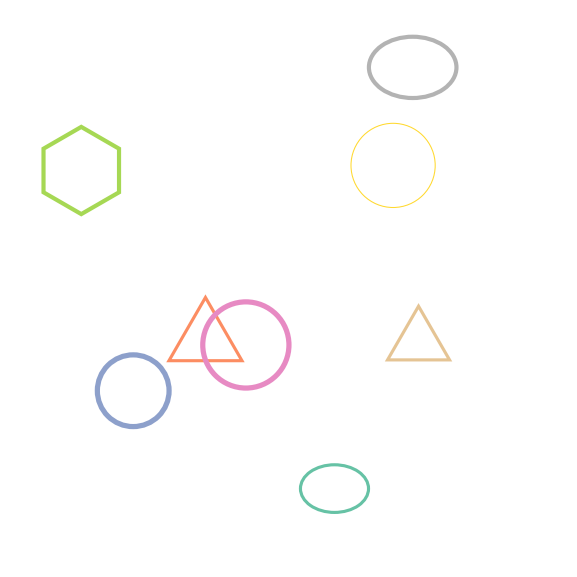[{"shape": "oval", "thickness": 1.5, "radius": 0.29, "center": [0.579, 0.153]}, {"shape": "triangle", "thickness": 1.5, "radius": 0.36, "center": [0.356, 0.411]}, {"shape": "circle", "thickness": 2.5, "radius": 0.31, "center": [0.231, 0.323]}, {"shape": "circle", "thickness": 2.5, "radius": 0.37, "center": [0.426, 0.402]}, {"shape": "hexagon", "thickness": 2, "radius": 0.38, "center": [0.141, 0.704]}, {"shape": "circle", "thickness": 0.5, "radius": 0.36, "center": [0.681, 0.713]}, {"shape": "triangle", "thickness": 1.5, "radius": 0.31, "center": [0.725, 0.407]}, {"shape": "oval", "thickness": 2, "radius": 0.38, "center": [0.715, 0.882]}]